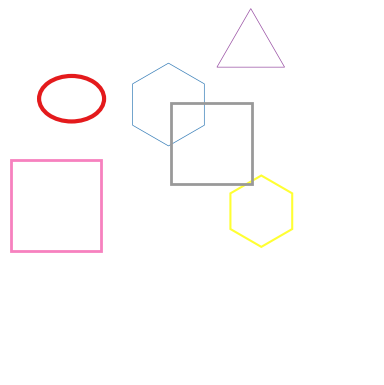[{"shape": "oval", "thickness": 3, "radius": 0.42, "center": [0.186, 0.744]}, {"shape": "hexagon", "thickness": 0.5, "radius": 0.54, "center": [0.438, 0.728]}, {"shape": "triangle", "thickness": 0.5, "radius": 0.51, "center": [0.651, 0.876]}, {"shape": "hexagon", "thickness": 1.5, "radius": 0.46, "center": [0.679, 0.451]}, {"shape": "square", "thickness": 2, "radius": 0.58, "center": [0.146, 0.466]}, {"shape": "square", "thickness": 2, "radius": 0.53, "center": [0.549, 0.628]}]